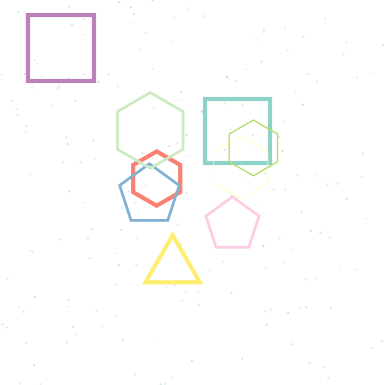[{"shape": "square", "thickness": 3, "radius": 0.42, "center": [0.616, 0.66]}, {"shape": "hexagon", "thickness": 0.5, "radius": 0.41, "center": [0.625, 0.565]}, {"shape": "hexagon", "thickness": 3, "radius": 0.35, "center": [0.407, 0.536]}, {"shape": "pentagon", "thickness": 2, "radius": 0.41, "center": [0.388, 0.493]}, {"shape": "hexagon", "thickness": 1, "radius": 0.36, "center": [0.658, 0.616]}, {"shape": "pentagon", "thickness": 2, "radius": 0.36, "center": [0.604, 0.416]}, {"shape": "square", "thickness": 3, "radius": 0.43, "center": [0.158, 0.875]}, {"shape": "hexagon", "thickness": 2, "radius": 0.49, "center": [0.39, 0.661]}, {"shape": "triangle", "thickness": 3, "radius": 0.41, "center": [0.448, 0.308]}]